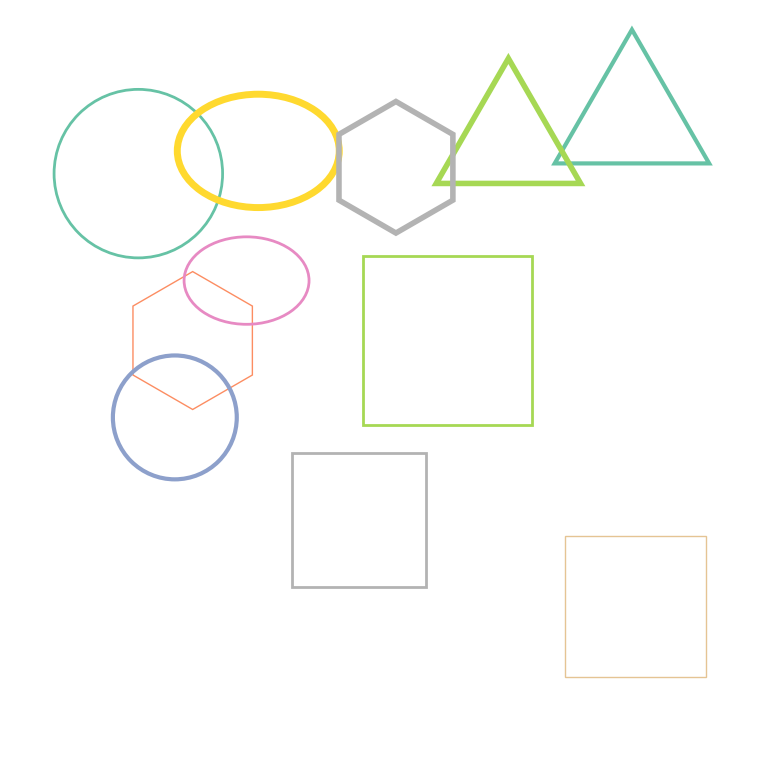[{"shape": "circle", "thickness": 1, "radius": 0.55, "center": [0.18, 0.775]}, {"shape": "triangle", "thickness": 1.5, "radius": 0.58, "center": [0.821, 0.846]}, {"shape": "hexagon", "thickness": 0.5, "radius": 0.45, "center": [0.25, 0.558]}, {"shape": "circle", "thickness": 1.5, "radius": 0.4, "center": [0.227, 0.458]}, {"shape": "oval", "thickness": 1, "radius": 0.41, "center": [0.32, 0.636]}, {"shape": "triangle", "thickness": 2, "radius": 0.54, "center": [0.66, 0.816]}, {"shape": "square", "thickness": 1, "radius": 0.55, "center": [0.581, 0.558]}, {"shape": "oval", "thickness": 2.5, "radius": 0.53, "center": [0.335, 0.804]}, {"shape": "square", "thickness": 0.5, "radius": 0.46, "center": [0.825, 0.212]}, {"shape": "hexagon", "thickness": 2, "radius": 0.43, "center": [0.514, 0.783]}, {"shape": "square", "thickness": 1, "radius": 0.43, "center": [0.466, 0.325]}]